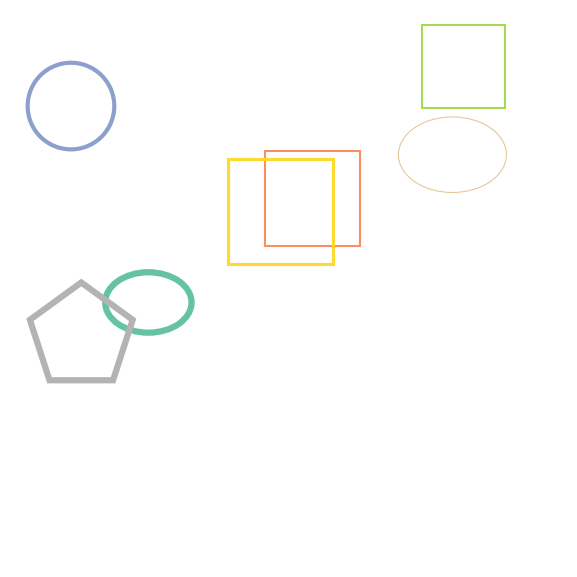[{"shape": "oval", "thickness": 3, "radius": 0.37, "center": [0.257, 0.475]}, {"shape": "square", "thickness": 1, "radius": 0.41, "center": [0.541, 0.656]}, {"shape": "circle", "thickness": 2, "radius": 0.38, "center": [0.123, 0.815]}, {"shape": "square", "thickness": 1, "radius": 0.36, "center": [0.803, 0.884]}, {"shape": "square", "thickness": 1.5, "radius": 0.45, "center": [0.486, 0.633]}, {"shape": "oval", "thickness": 0.5, "radius": 0.47, "center": [0.783, 0.731]}, {"shape": "pentagon", "thickness": 3, "radius": 0.47, "center": [0.141, 0.416]}]